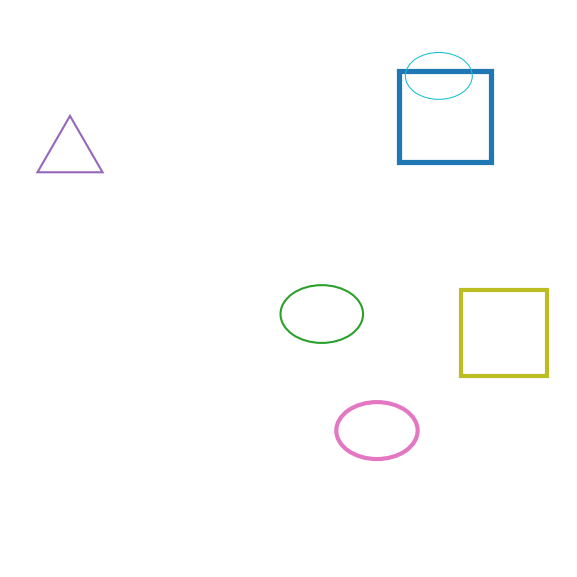[{"shape": "square", "thickness": 2.5, "radius": 0.4, "center": [0.771, 0.798]}, {"shape": "oval", "thickness": 1, "radius": 0.36, "center": [0.557, 0.455]}, {"shape": "triangle", "thickness": 1, "radius": 0.33, "center": [0.121, 0.733]}, {"shape": "oval", "thickness": 2, "radius": 0.35, "center": [0.653, 0.254]}, {"shape": "square", "thickness": 2, "radius": 0.37, "center": [0.873, 0.423]}, {"shape": "oval", "thickness": 0.5, "radius": 0.29, "center": [0.76, 0.868]}]